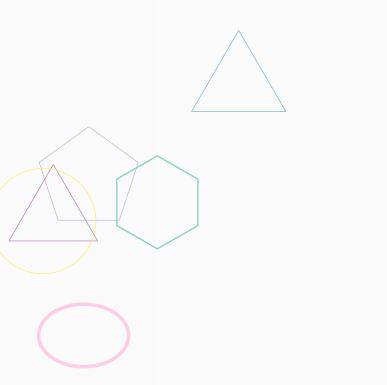[{"shape": "hexagon", "thickness": 1, "radius": 0.6, "center": [0.406, 0.474]}, {"shape": "pentagon", "thickness": 0.5, "radius": 0.67, "center": [0.229, 0.537]}, {"shape": "triangle", "thickness": 0.5, "radius": 0.7, "center": [0.616, 0.781]}, {"shape": "oval", "thickness": 2.5, "radius": 0.58, "center": [0.216, 0.129]}, {"shape": "triangle", "thickness": 0.5, "radius": 0.66, "center": [0.138, 0.44]}, {"shape": "circle", "thickness": 0.5, "radius": 0.68, "center": [0.11, 0.426]}]